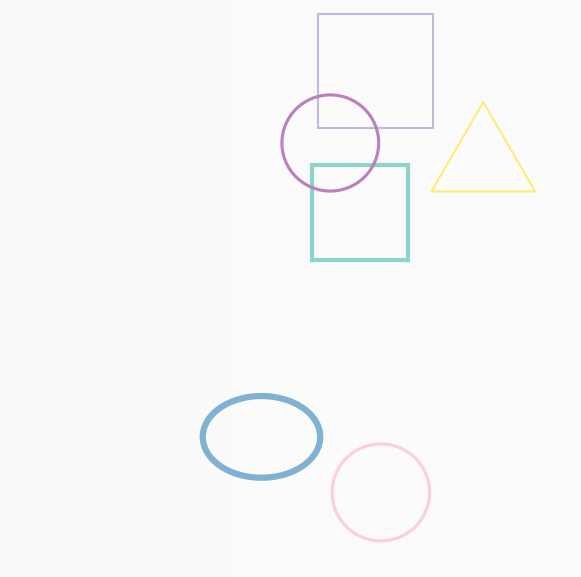[{"shape": "square", "thickness": 2, "radius": 0.41, "center": [0.619, 0.631]}, {"shape": "square", "thickness": 1, "radius": 0.5, "center": [0.646, 0.876]}, {"shape": "oval", "thickness": 3, "radius": 0.51, "center": [0.45, 0.243]}, {"shape": "circle", "thickness": 1.5, "radius": 0.42, "center": [0.655, 0.147]}, {"shape": "circle", "thickness": 1.5, "radius": 0.42, "center": [0.568, 0.752]}, {"shape": "triangle", "thickness": 1, "radius": 0.51, "center": [0.831, 0.719]}]